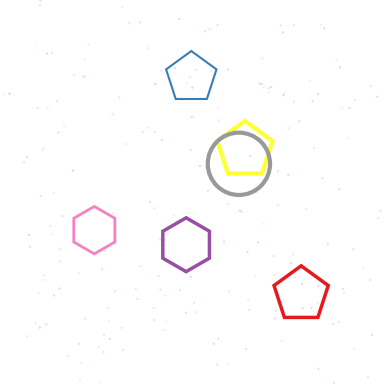[{"shape": "pentagon", "thickness": 2.5, "radius": 0.37, "center": [0.782, 0.235]}, {"shape": "pentagon", "thickness": 1.5, "radius": 0.34, "center": [0.497, 0.799]}, {"shape": "hexagon", "thickness": 2.5, "radius": 0.35, "center": [0.483, 0.364]}, {"shape": "pentagon", "thickness": 3, "radius": 0.38, "center": [0.636, 0.611]}, {"shape": "hexagon", "thickness": 2, "radius": 0.31, "center": [0.245, 0.402]}, {"shape": "circle", "thickness": 3, "radius": 0.4, "center": [0.621, 0.575]}]